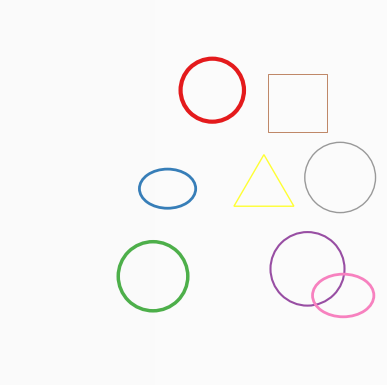[{"shape": "circle", "thickness": 3, "radius": 0.41, "center": [0.548, 0.766]}, {"shape": "oval", "thickness": 2, "radius": 0.36, "center": [0.432, 0.51]}, {"shape": "circle", "thickness": 2.5, "radius": 0.45, "center": [0.395, 0.282]}, {"shape": "circle", "thickness": 1.5, "radius": 0.48, "center": [0.794, 0.302]}, {"shape": "triangle", "thickness": 1, "radius": 0.45, "center": [0.681, 0.509]}, {"shape": "square", "thickness": 0.5, "radius": 0.38, "center": [0.769, 0.732]}, {"shape": "oval", "thickness": 2, "radius": 0.4, "center": [0.886, 0.233]}, {"shape": "circle", "thickness": 1, "radius": 0.46, "center": [0.878, 0.539]}]